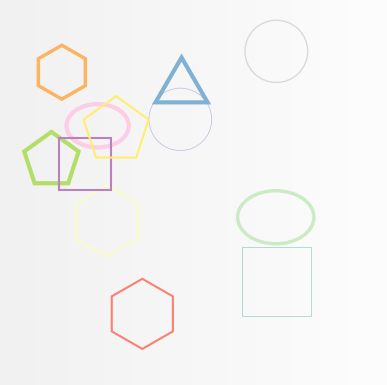[{"shape": "square", "thickness": 0.5, "radius": 0.45, "center": [0.714, 0.269]}, {"shape": "hexagon", "thickness": 1, "radius": 0.46, "center": [0.276, 0.426]}, {"shape": "circle", "thickness": 0.5, "radius": 0.41, "center": [0.465, 0.69]}, {"shape": "hexagon", "thickness": 1.5, "radius": 0.46, "center": [0.367, 0.185]}, {"shape": "triangle", "thickness": 3, "radius": 0.39, "center": [0.469, 0.773]}, {"shape": "hexagon", "thickness": 2.5, "radius": 0.35, "center": [0.16, 0.812]}, {"shape": "pentagon", "thickness": 3, "radius": 0.37, "center": [0.133, 0.584]}, {"shape": "oval", "thickness": 3, "radius": 0.4, "center": [0.252, 0.673]}, {"shape": "circle", "thickness": 1, "radius": 0.4, "center": [0.713, 0.867]}, {"shape": "square", "thickness": 1.5, "radius": 0.33, "center": [0.22, 0.573]}, {"shape": "oval", "thickness": 2.5, "radius": 0.49, "center": [0.712, 0.436]}, {"shape": "pentagon", "thickness": 1.5, "radius": 0.44, "center": [0.3, 0.662]}]